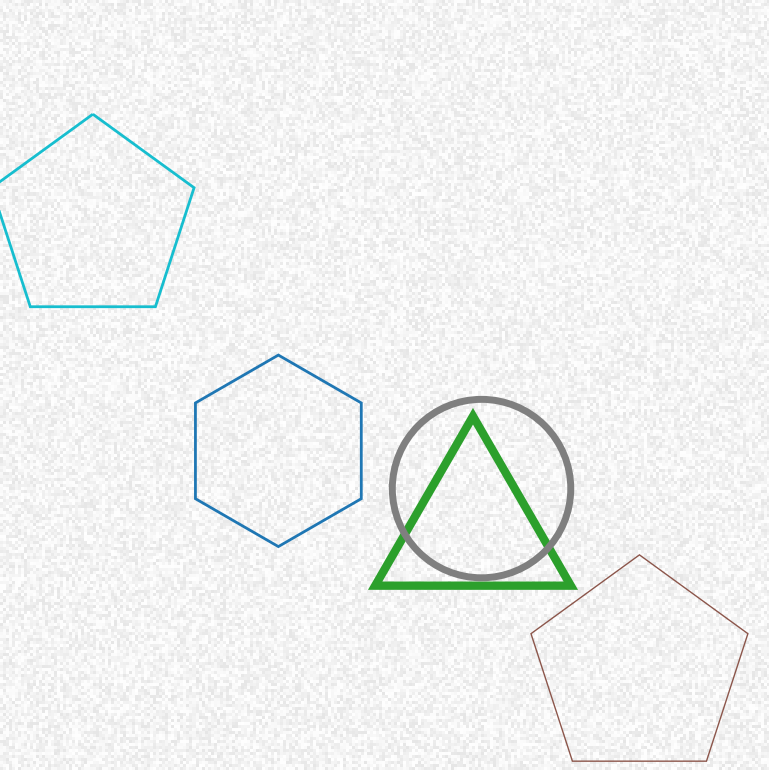[{"shape": "hexagon", "thickness": 1, "radius": 0.62, "center": [0.362, 0.415]}, {"shape": "triangle", "thickness": 3, "radius": 0.73, "center": [0.614, 0.313]}, {"shape": "pentagon", "thickness": 0.5, "radius": 0.74, "center": [0.83, 0.131]}, {"shape": "circle", "thickness": 2.5, "radius": 0.58, "center": [0.625, 0.365]}, {"shape": "pentagon", "thickness": 1, "radius": 0.69, "center": [0.121, 0.713]}]